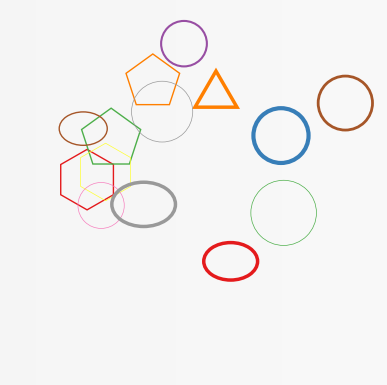[{"shape": "oval", "thickness": 2.5, "radius": 0.35, "center": [0.595, 0.321]}, {"shape": "hexagon", "thickness": 1, "radius": 0.39, "center": [0.225, 0.533]}, {"shape": "circle", "thickness": 3, "radius": 0.36, "center": [0.725, 0.648]}, {"shape": "pentagon", "thickness": 1, "radius": 0.4, "center": [0.287, 0.639]}, {"shape": "circle", "thickness": 0.5, "radius": 0.42, "center": [0.732, 0.447]}, {"shape": "circle", "thickness": 1.5, "radius": 0.3, "center": [0.475, 0.887]}, {"shape": "triangle", "thickness": 2.5, "radius": 0.31, "center": [0.557, 0.753]}, {"shape": "pentagon", "thickness": 1, "radius": 0.36, "center": [0.394, 0.787]}, {"shape": "hexagon", "thickness": 0.5, "radius": 0.37, "center": [0.273, 0.553]}, {"shape": "circle", "thickness": 2, "radius": 0.35, "center": [0.891, 0.732]}, {"shape": "oval", "thickness": 1, "radius": 0.31, "center": [0.215, 0.666]}, {"shape": "circle", "thickness": 0.5, "radius": 0.3, "center": [0.261, 0.466]}, {"shape": "circle", "thickness": 0.5, "radius": 0.39, "center": [0.418, 0.71]}, {"shape": "oval", "thickness": 2.5, "radius": 0.41, "center": [0.371, 0.469]}]